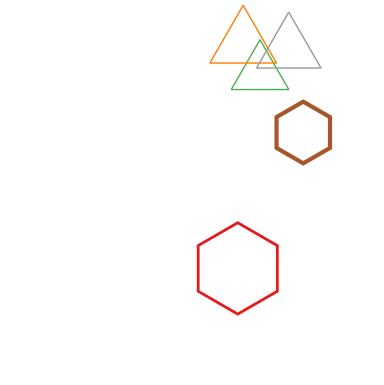[{"shape": "hexagon", "thickness": 2, "radius": 0.59, "center": [0.618, 0.303]}, {"shape": "triangle", "thickness": 1, "radius": 0.43, "center": [0.675, 0.811]}, {"shape": "triangle", "thickness": 1, "radius": 0.5, "center": [0.632, 0.886]}, {"shape": "hexagon", "thickness": 3, "radius": 0.4, "center": [0.788, 0.656]}, {"shape": "triangle", "thickness": 1, "radius": 0.48, "center": [0.75, 0.872]}]